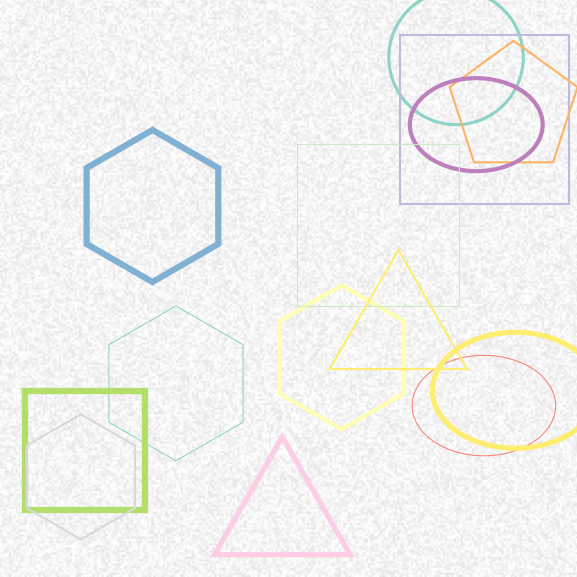[{"shape": "hexagon", "thickness": 0.5, "radius": 0.67, "center": [0.305, 0.335]}, {"shape": "circle", "thickness": 1.5, "radius": 0.58, "center": [0.79, 0.9]}, {"shape": "hexagon", "thickness": 2, "radius": 0.62, "center": [0.592, 0.38]}, {"shape": "square", "thickness": 1, "radius": 0.73, "center": [0.839, 0.793]}, {"shape": "oval", "thickness": 0.5, "radius": 0.62, "center": [0.838, 0.297]}, {"shape": "hexagon", "thickness": 3, "radius": 0.66, "center": [0.264, 0.642]}, {"shape": "pentagon", "thickness": 1, "radius": 0.58, "center": [0.889, 0.812]}, {"shape": "square", "thickness": 3, "radius": 0.52, "center": [0.147, 0.219]}, {"shape": "triangle", "thickness": 2.5, "radius": 0.68, "center": [0.489, 0.107]}, {"shape": "hexagon", "thickness": 1, "radius": 0.54, "center": [0.14, 0.173]}, {"shape": "oval", "thickness": 2, "radius": 0.58, "center": [0.825, 0.783]}, {"shape": "square", "thickness": 0.5, "radius": 0.7, "center": [0.654, 0.609]}, {"shape": "oval", "thickness": 2.5, "radius": 0.72, "center": [0.892, 0.323]}, {"shape": "triangle", "thickness": 1, "radius": 0.69, "center": [0.69, 0.429]}]